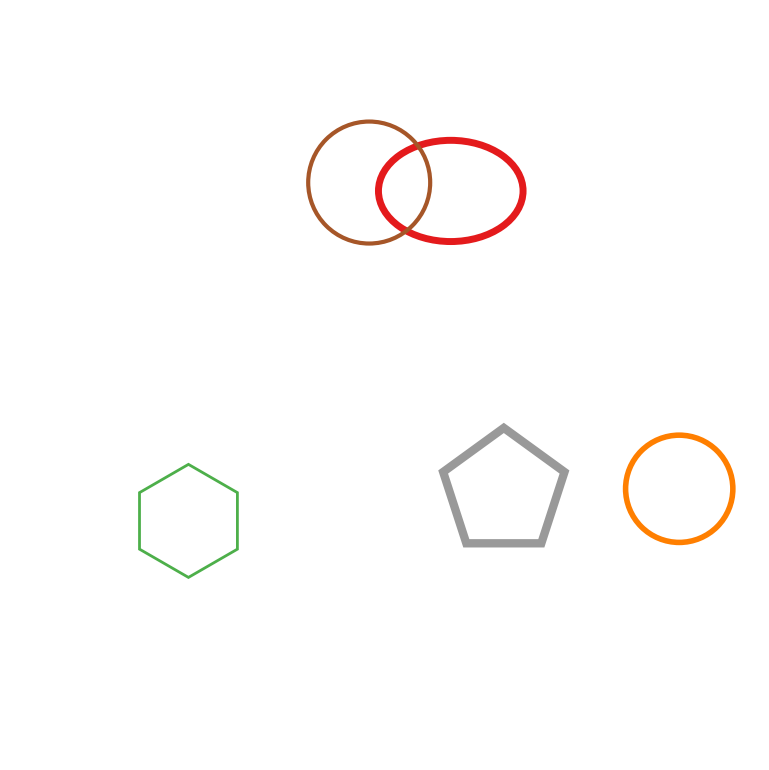[{"shape": "oval", "thickness": 2.5, "radius": 0.47, "center": [0.585, 0.752]}, {"shape": "hexagon", "thickness": 1, "radius": 0.37, "center": [0.245, 0.324]}, {"shape": "circle", "thickness": 2, "radius": 0.35, "center": [0.882, 0.365]}, {"shape": "circle", "thickness": 1.5, "radius": 0.4, "center": [0.479, 0.763]}, {"shape": "pentagon", "thickness": 3, "radius": 0.41, "center": [0.654, 0.361]}]